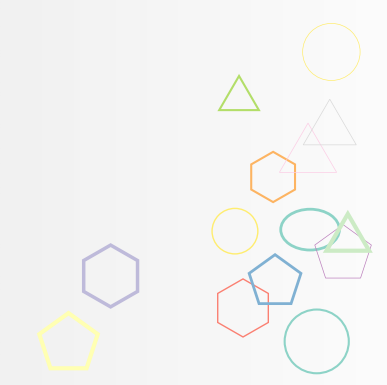[{"shape": "circle", "thickness": 1.5, "radius": 0.41, "center": [0.817, 0.113]}, {"shape": "oval", "thickness": 2, "radius": 0.38, "center": [0.8, 0.404]}, {"shape": "pentagon", "thickness": 3, "radius": 0.4, "center": [0.177, 0.108]}, {"shape": "hexagon", "thickness": 2.5, "radius": 0.4, "center": [0.285, 0.283]}, {"shape": "hexagon", "thickness": 1, "radius": 0.38, "center": [0.627, 0.2]}, {"shape": "pentagon", "thickness": 2, "radius": 0.35, "center": [0.71, 0.268]}, {"shape": "hexagon", "thickness": 1.5, "radius": 0.33, "center": [0.705, 0.54]}, {"shape": "triangle", "thickness": 1.5, "radius": 0.3, "center": [0.617, 0.744]}, {"shape": "triangle", "thickness": 0.5, "radius": 0.43, "center": [0.795, 0.595]}, {"shape": "triangle", "thickness": 0.5, "radius": 0.4, "center": [0.851, 0.663]}, {"shape": "pentagon", "thickness": 0.5, "radius": 0.38, "center": [0.885, 0.34]}, {"shape": "triangle", "thickness": 3, "radius": 0.32, "center": [0.898, 0.381]}, {"shape": "circle", "thickness": 0.5, "radius": 0.37, "center": [0.855, 0.865]}, {"shape": "circle", "thickness": 1, "radius": 0.3, "center": [0.606, 0.4]}]